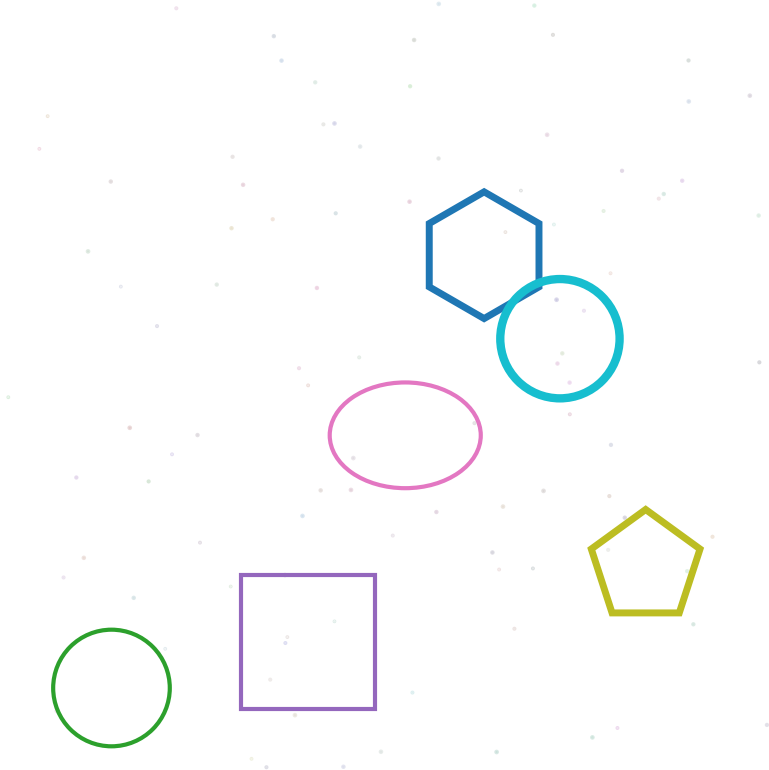[{"shape": "hexagon", "thickness": 2.5, "radius": 0.41, "center": [0.629, 0.669]}, {"shape": "circle", "thickness": 1.5, "radius": 0.38, "center": [0.145, 0.106]}, {"shape": "square", "thickness": 1.5, "radius": 0.44, "center": [0.4, 0.166]}, {"shape": "oval", "thickness": 1.5, "radius": 0.49, "center": [0.526, 0.435]}, {"shape": "pentagon", "thickness": 2.5, "radius": 0.37, "center": [0.839, 0.264]}, {"shape": "circle", "thickness": 3, "radius": 0.39, "center": [0.727, 0.56]}]